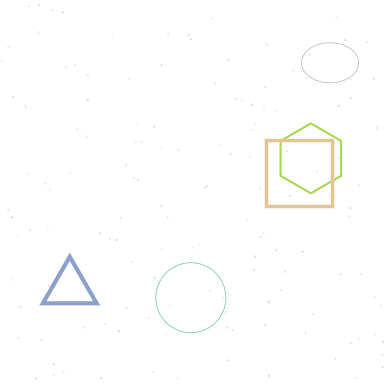[{"shape": "circle", "thickness": 0.5, "radius": 0.46, "center": [0.496, 0.227]}, {"shape": "triangle", "thickness": 3, "radius": 0.4, "center": [0.181, 0.252]}, {"shape": "hexagon", "thickness": 1.5, "radius": 0.45, "center": [0.807, 0.589]}, {"shape": "square", "thickness": 2.5, "radius": 0.43, "center": [0.777, 0.55]}, {"shape": "oval", "thickness": 0.5, "radius": 0.37, "center": [0.857, 0.837]}]